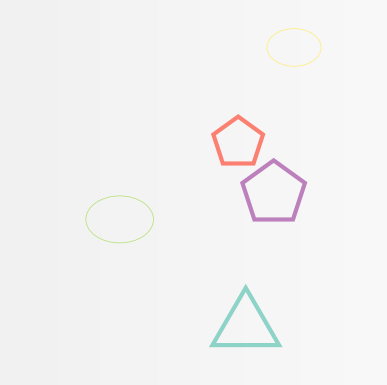[{"shape": "triangle", "thickness": 3, "radius": 0.5, "center": [0.634, 0.153]}, {"shape": "pentagon", "thickness": 3, "radius": 0.34, "center": [0.615, 0.63]}, {"shape": "oval", "thickness": 0.5, "radius": 0.44, "center": [0.309, 0.43]}, {"shape": "pentagon", "thickness": 3, "radius": 0.42, "center": [0.706, 0.499]}, {"shape": "oval", "thickness": 0.5, "radius": 0.35, "center": [0.759, 0.877]}]